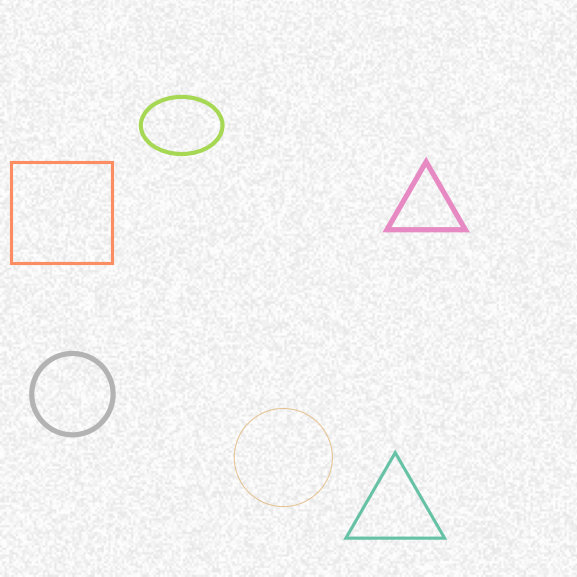[{"shape": "triangle", "thickness": 1.5, "radius": 0.49, "center": [0.684, 0.117]}, {"shape": "square", "thickness": 1.5, "radius": 0.44, "center": [0.107, 0.631]}, {"shape": "triangle", "thickness": 2.5, "radius": 0.39, "center": [0.738, 0.641]}, {"shape": "oval", "thickness": 2, "radius": 0.35, "center": [0.315, 0.782]}, {"shape": "circle", "thickness": 0.5, "radius": 0.42, "center": [0.491, 0.207]}, {"shape": "circle", "thickness": 2.5, "radius": 0.35, "center": [0.125, 0.317]}]